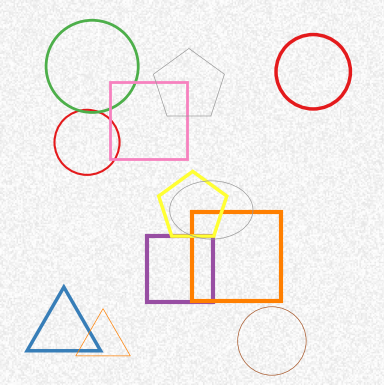[{"shape": "circle", "thickness": 1.5, "radius": 0.42, "center": [0.226, 0.63]}, {"shape": "circle", "thickness": 2.5, "radius": 0.48, "center": [0.814, 0.814]}, {"shape": "triangle", "thickness": 2.5, "radius": 0.55, "center": [0.166, 0.144]}, {"shape": "circle", "thickness": 2, "radius": 0.6, "center": [0.239, 0.828]}, {"shape": "square", "thickness": 3, "radius": 0.43, "center": [0.468, 0.302]}, {"shape": "triangle", "thickness": 0.5, "radius": 0.41, "center": [0.268, 0.117]}, {"shape": "square", "thickness": 3, "radius": 0.58, "center": [0.614, 0.335]}, {"shape": "pentagon", "thickness": 2.5, "radius": 0.46, "center": [0.501, 0.462]}, {"shape": "circle", "thickness": 0.5, "radius": 0.44, "center": [0.706, 0.114]}, {"shape": "square", "thickness": 2, "radius": 0.5, "center": [0.385, 0.686]}, {"shape": "oval", "thickness": 0.5, "radius": 0.54, "center": [0.549, 0.455]}, {"shape": "pentagon", "thickness": 0.5, "radius": 0.49, "center": [0.491, 0.777]}]